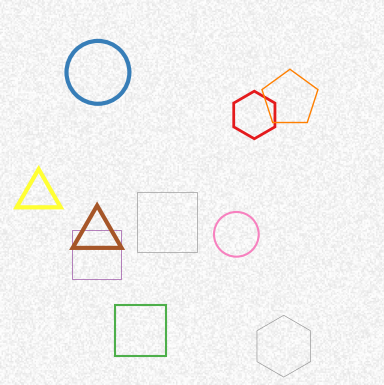[{"shape": "hexagon", "thickness": 2, "radius": 0.31, "center": [0.661, 0.701]}, {"shape": "circle", "thickness": 3, "radius": 0.41, "center": [0.254, 0.812]}, {"shape": "square", "thickness": 1.5, "radius": 0.33, "center": [0.364, 0.142]}, {"shape": "square", "thickness": 0.5, "radius": 0.32, "center": [0.251, 0.339]}, {"shape": "pentagon", "thickness": 1, "radius": 0.38, "center": [0.753, 0.744]}, {"shape": "triangle", "thickness": 3, "radius": 0.33, "center": [0.1, 0.495]}, {"shape": "triangle", "thickness": 3, "radius": 0.37, "center": [0.252, 0.393]}, {"shape": "circle", "thickness": 1.5, "radius": 0.29, "center": [0.614, 0.391]}, {"shape": "square", "thickness": 0.5, "radius": 0.4, "center": [0.434, 0.423]}, {"shape": "hexagon", "thickness": 0.5, "radius": 0.4, "center": [0.737, 0.101]}]